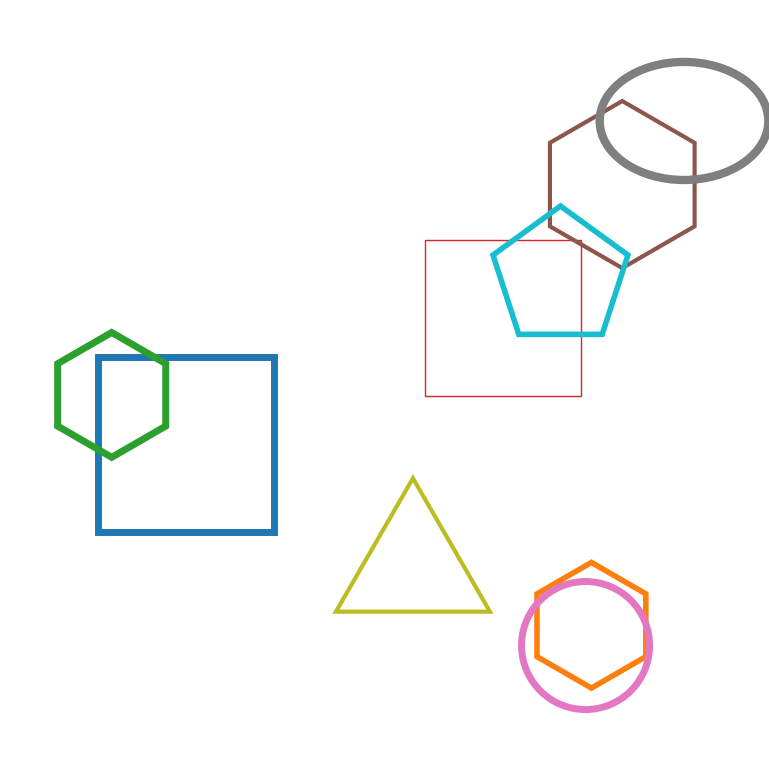[{"shape": "square", "thickness": 2.5, "radius": 0.57, "center": [0.242, 0.423]}, {"shape": "hexagon", "thickness": 2, "radius": 0.41, "center": [0.768, 0.188]}, {"shape": "hexagon", "thickness": 2.5, "radius": 0.41, "center": [0.145, 0.487]}, {"shape": "square", "thickness": 0.5, "radius": 0.51, "center": [0.653, 0.587]}, {"shape": "hexagon", "thickness": 1.5, "radius": 0.54, "center": [0.808, 0.76]}, {"shape": "circle", "thickness": 2.5, "radius": 0.42, "center": [0.76, 0.162]}, {"shape": "oval", "thickness": 3, "radius": 0.55, "center": [0.888, 0.843]}, {"shape": "triangle", "thickness": 1.5, "radius": 0.58, "center": [0.536, 0.263]}, {"shape": "pentagon", "thickness": 2, "radius": 0.46, "center": [0.728, 0.64]}]